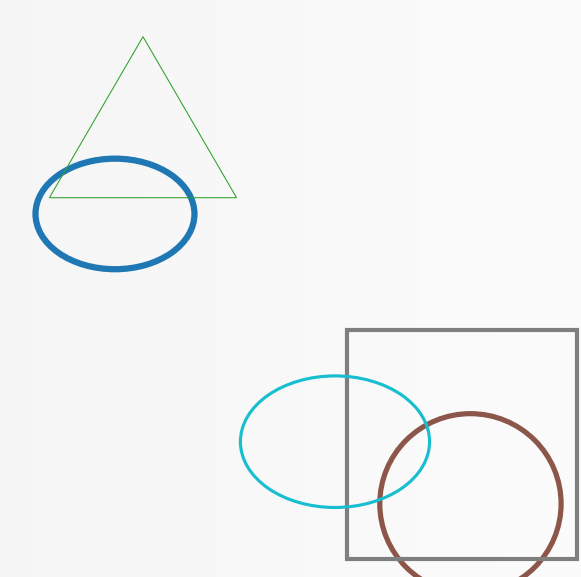[{"shape": "oval", "thickness": 3, "radius": 0.68, "center": [0.198, 0.629]}, {"shape": "triangle", "thickness": 0.5, "radius": 0.93, "center": [0.246, 0.75]}, {"shape": "circle", "thickness": 2.5, "radius": 0.78, "center": [0.809, 0.127]}, {"shape": "square", "thickness": 2, "radius": 0.99, "center": [0.794, 0.23]}, {"shape": "oval", "thickness": 1.5, "radius": 0.81, "center": [0.576, 0.234]}]